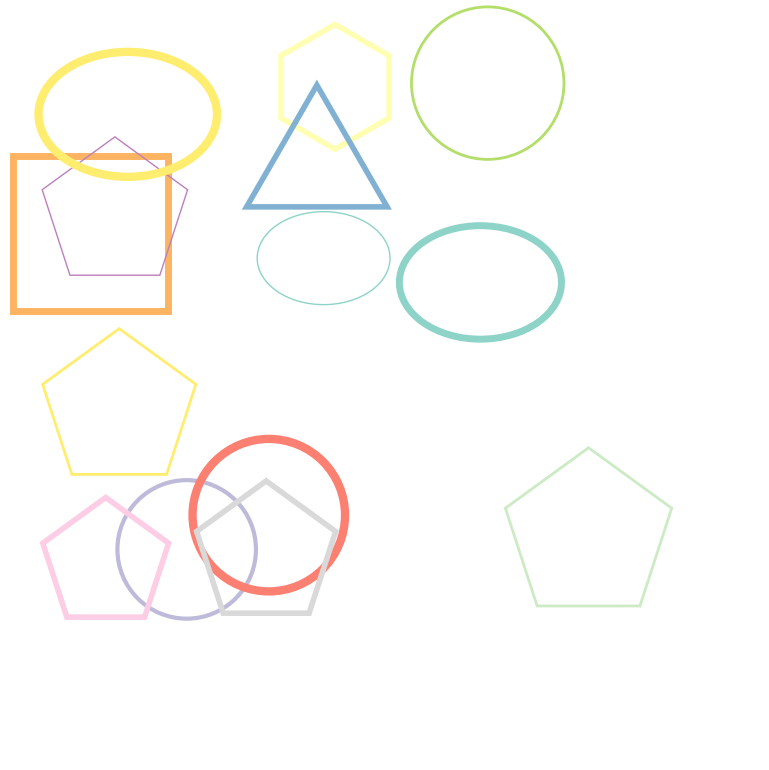[{"shape": "oval", "thickness": 0.5, "radius": 0.43, "center": [0.42, 0.665]}, {"shape": "oval", "thickness": 2.5, "radius": 0.53, "center": [0.624, 0.633]}, {"shape": "hexagon", "thickness": 2, "radius": 0.4, "center": [0.435, 0.887]}, {"shape": "circle", "thickness": 1.5, "radius": 0.45, "center": [0.242, 0.286]}, {"shape": "circle", "thickness": 3, "radius": 0.5, "center": [0.349, 0.331]}, {"shape": "triangle", "thickness": 2, "radius": 0.53, "center": [0.412, 0.784]}, {"shape": "square", "thickness": 2.5, "radius": 0.5, "center": [0.117, 0.697]}, {"shape": "circle", "thickness": 1, "radius": 0.5, "center": [0.633, 0.892]}, {"shape": "pentagon", "thickness": 2, "radius": 0.43, "center": [0.137, 0.268]}, {"shape": "pentagon", "thickness": 2, "radius": 0.47, "center": [0.346, 0.28]}, {"shape": "pentagon", "thickness": 0.5, "radius": 0.5, "center": [0.149, 0.723]}, {"shape": "pentagon", "thickness": 1, "radius": 0.57, "center": [0.764, 0.305]}, {"shape": "pentagon", "thickness": 1, "radius": 0.52, "center": [0.155, 0.469]}, {"shape": "oval", "thickness": 3, "radius": 0.58, "center": [0.166, 0.851]}]